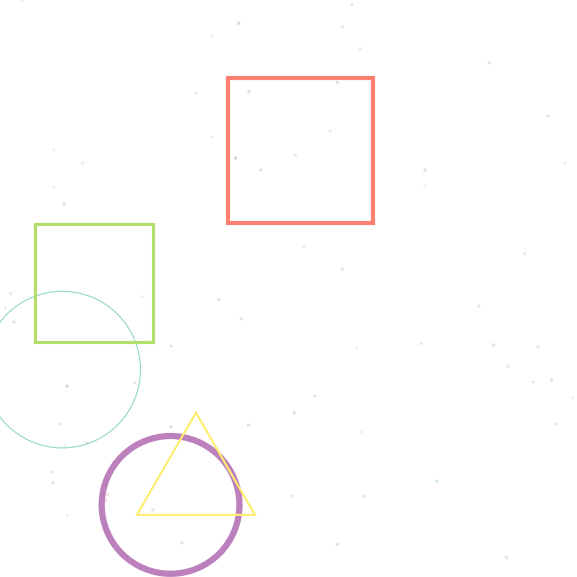[{"shape": "circle", "thickness": 0.5, "radius": 0.68, "center": [0.108, 0.359]}, {"shape": "square", "thickness": 2, "radius": 0.63, "center": [0.521, 0.738]}, {"shape": "square", "thickness": 1.5, "radius": 0.51, "center": [0.162, 0.51]}, {"shape": "circle", "thickness": 3, "radius": 0.6, "center": [0.295, 0.125]}, {"shape": "triangle", "thickness": 1, "radius": 0.59, "center": [0.339, 0.167]}]